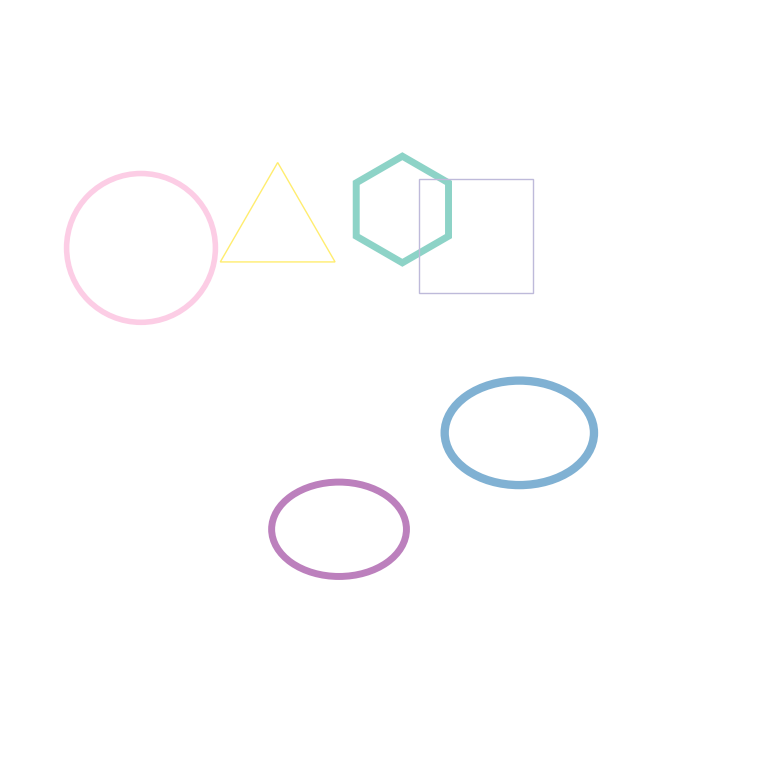[{"shape": "hexagon", "thickness": 2.5, "radius": 0.35, "center": [0.523, 0.728]}, {"shape": "square", "thickness": 0.5, "radius": 0.37, "center": [0.618, 0.694]}, {"shape": "oval", "thickness": 3, "radius": 0.48, "center": [0.674, 0.438]}, {"shape": "circle", "thickness": 2, "radius": 0.48, "center": [0.183, 0.678]}, {"shape": "oval", "thickness": 2.5, "radius": 0.44, "center": [0.44, 0.313]}, {"shape": "triangle", "thickness": 0.5, "radius": 0.43, "center": [0.361, 0.703]}]